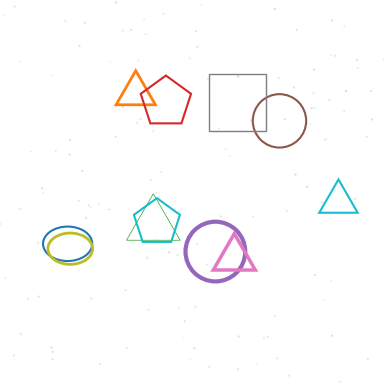[{"shape": "oval", "thickness": 1.5, "radius": 0.32, "center": [0.176, 0.367]}, {"shape": "triangle", "thickness": 2, "radius": 0.29, "center": [0.353, 0.757]}, {"shape": "triangle", "thickness": 0.5, "radius": 0.4, "center": [0.398, 0.416]}, {"shape": "pentagon", "thickness": 1.5, "radius": 0.34, "center": [0.431, 0.735]}, {"shape": "circle", "thickness": 3, "radius": 0.39, "center": [0.559, 0.347]}, {"shape": "circle", "thickness": 1.5, "radius": 0.35, "center": [0.726, 0.686]}, {"shape": "triangle", "thickness": 2.5, "radius": 0.32, "center": [0.609, 0.33]}, {"shape": "square", "thickness": 1, "radius": 0.37, "center": [0.616, 0.735]}, {"shape": "oval", "thickness": 2, "radius": 0.29, "center": [0.182, 0.354]}, {"shape": "triangle", "thickness": 1.5, "radius": 0.29, "center": [0.879, 0.476]}, {"shape": "pentagon", "thickness": 1.5, "radius": 0.31, "center": [0.408, 0.423]}]